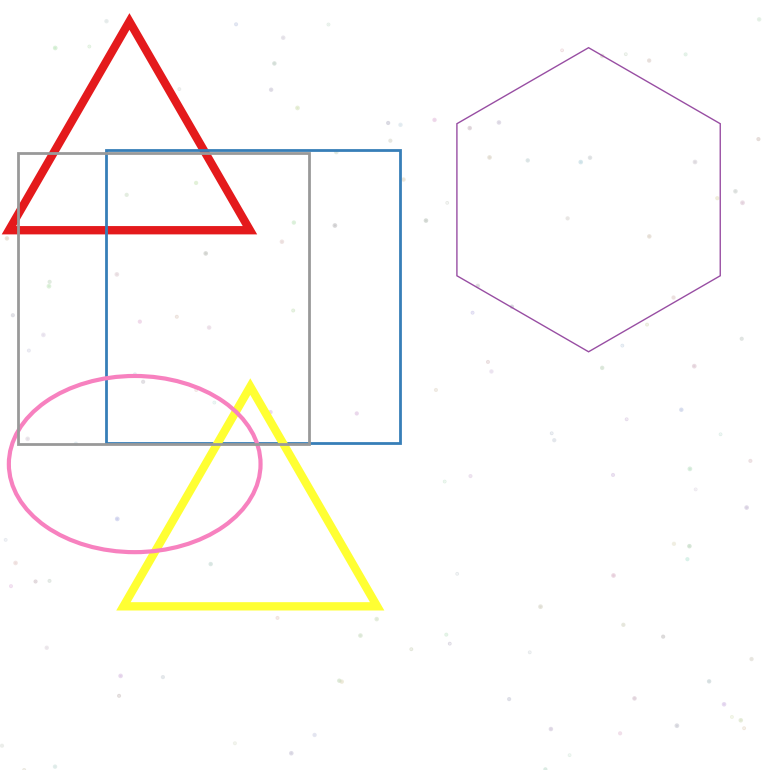[{"shape": "triangle", "thickness": 3, "radius": 0.9, "center": [0.168, 0.791]}, {"shape": "square", "thickness": 1, "radius": 0.95, "center": [0.329, 0.615]}, {"shape": "hexagon", "thickness": 0.5, "radius": 0.99, "center": [0.764, 0.741]}, {"shape": "triangle", "thickness": 3, "radius": 0.95, "center": [0.325, 0.308]}, {"shape": "oval", "thickness": 1.5, "radius": 0.82, "center": [0.175, 0.397]}, {"shape": "square", "thickness": 1, "radius": 0.95, "center": [0.213, 0.612]}]